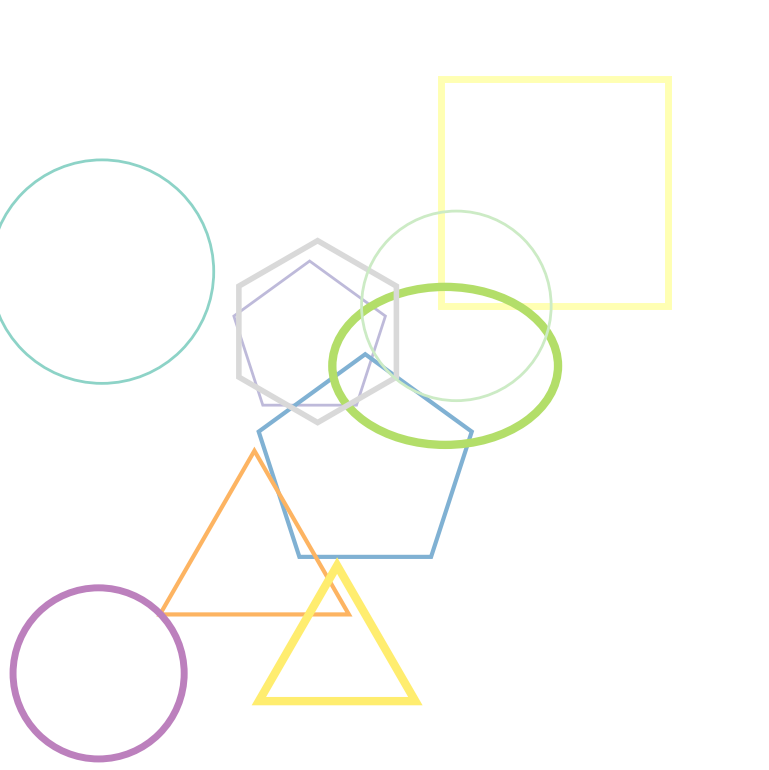[{"shape": "circle", "thickness": 1, "radius": 0.73, "center": [0.132, 0.647]}, {"shape": "square", "thickness": 2.5, "radius": 0.74, "center": [0.72, 0.75]}, {"shape": "pentagon", "thickness": 1, "radius": 0.52, "center": [0.402, 0.558]}, {"shape": "pentagon", "thickness": 1.5, "radius": 0.73, "center": [0.474, 0.394]}, {"shape": "triangle", "thickness": 1.5, "radius": 0.71, "center": [0.33, 0.273]}, {"shape": "oval", "thickness": 3, "radius": 0.73, "center": [0.578, 0.525]}, {"shape": "hexagon", "thickness": 2, "radius": 0.59, "center": [0.413, 0.569]}, {"shape": "circle", "thickness": 2.5, "radius": 0.56, "center": [0.128, 0.125]}, {"shape": "circle", "thickness": 1, "radius": 0.62, "center": [0.593, 0.603]}, {"shape": "triangle", "thickness": 3, "radius": 0.59, "center": [0.438, 0.148]}]